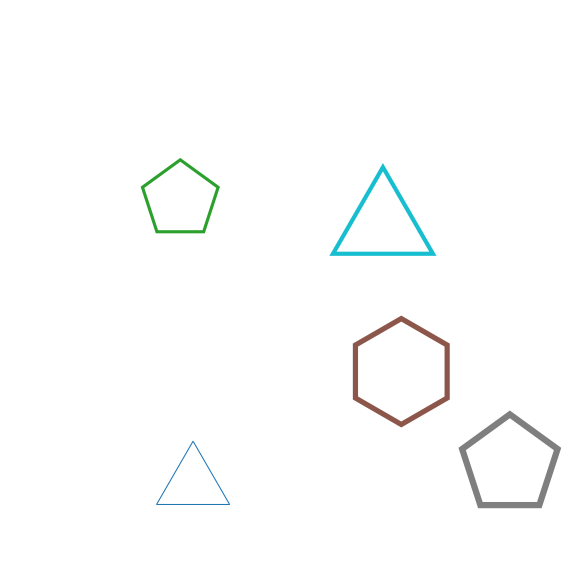[{"shape": "triangle", "thickness": 0.5, "radius": 0.37, "center": [0.334, 0.162]}, {"shape": "pentagon", "thickness": 1.5, "radius": 0.34, "center": [0.312, 0.654]}, {"shape": "hexagon", "thickness": 2.5, "radius": 0.46, "center": [0.695, 0.356]}, {"shape": "pentagon", "thickness": 3, "radius": 0.43, "center": [0.883, 0.195]}, {"shape": "triangle", "thickness": 2, "radius": 0.5, "center": [0.663, 0.61]}]